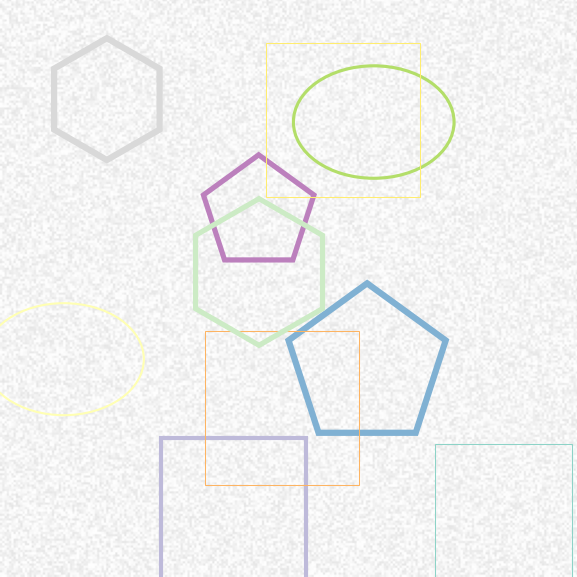[{"shape": "square", "thickness": 0.5, "radius": 0.59, "center": [0.872, 0.112]}, {"shape": "oval", "thickness": 1, "radius": 0.69, "center": [0.111, 0.377]}, {"shape": "square", "thickness": 2, "radius": 0.63, "center": [0.404, 0.115]}, {"shape": "pentagon", "thickness": 3, "radius": 0.72, "center": [0.636, 0.365]}, {"shape": "square", "thickness": 0.5, "radius": 0.66, "center": [0.489, 0.293]}, {"shape": "oval", "thickness": 1.5, "radius": 0.7, "center": [0.647, 0.788]}, {"shape": "hexagon", "thickness": 3, "radius": 0.53, "center": [0.185, 0.828]}, {"shape": "pentagon", "thickness": 2.5, "radius": 0.5, "center": [0.448, 0.63]}, {"shape": "hexagon", "thickness": 2.5, "radius": 0.63, "center": [0.449, 0.528]}, {"shape": "square", "thickness": 0.5, "radius": 0.67, "center": [0.595, 0.791]}]